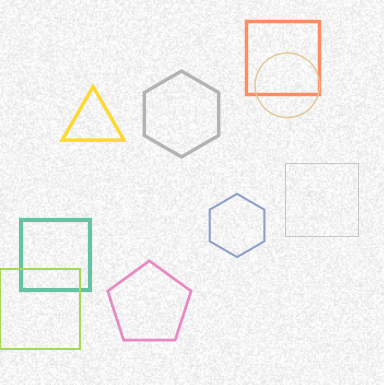[{"shape": "square", "thickness": 3, "radius": 0.45, "center": [0.144, 0.338]}, {"shape": "square", "thickness": 2.5, "radius": 0.47, "center": [0.733, 0.85]}, {"shape": "hexagon", "thickness": 1.5, "radius": 0.41, "center": [0.616, 0.414]}, {"shape": "pentagon", "thickness": 2, "radius": 0.57, "center": [0.388, 0.209]}, {"shape": "square", "thickness": 1.5, "radius": 0.52, "center": [0.103, 0.197]}, {"shape": "triangle", "thickness": 2.5, "radius": 0.46, "center": [0.242, 0.682]}, {"shape": "circle", "thickness": 1, "radius": 0.42, "center": [0.746, 0.778]}, {"shape": "hexagon", "thickness": 2.5, "radius": 0.56, "center": [0.471, 0.704]}, {"shape": "square", "thickness": 0.5, "radius": 0.47, "center": [0.835, 0.481]}]